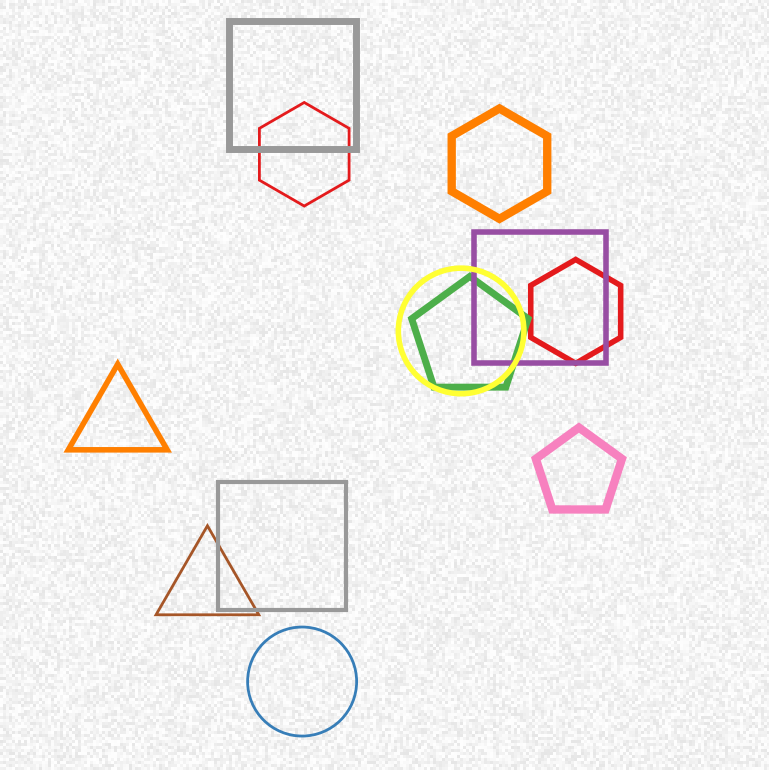[{"shape": "hexagon", "thickness": 2, "radius": 0.34, "center": [0.748, 0.596]}, {"shape": "hexagon", "thickness": 1, "radius": 0.34, "center": [0.395, 0.8]}, {"shape": "circle", "thickness": 1, "radius": 0.35, "center": [0.392, 0.115]}, {"shape": "pentagon", "thickness": 2.5, "radius": 0.4, "center": [0.61, 0.562]}, {"shape": "square", "thickness": 2, "radius": 0.43, "center": [0.701, 0.613]}, {"shape": "hexagon", "thickness": 3, "radius": 0.36, "center": [0.649, 0.787]}, {"shape": "triangle", "thickness": 2, "radius": 0.37, "center": [0.153, 0.453]}, {"shape": "circle", "thickness": 2, "radius": 0.41, "center": [0.599, 0.57]}, {"shape": "triangle", "thickness": 1, "radius": 0.39, "center": [0.269, 0.24]}, {"shape": "pentagon", "thickness": 3, "radius": 0.29, "center": [0.752, 0.386]}, {"shape": "square", "thickness": 1.5, "radius": 0.42, "center": [0.366, 0.291]}, {"shape": "square", "thickness": 2.5, "radius": 0.41, "center": [0.38, 0.89]}]